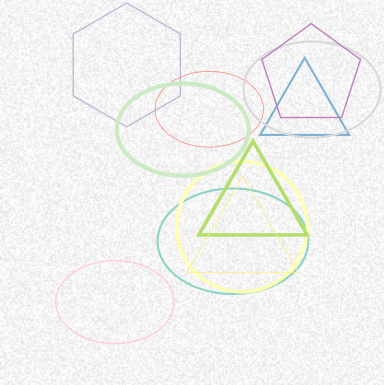[{"shape": "oval", "thickness": 1.5, "radius": 0.98, "center": [0.605, 0.373]}, {"shape": "circle", "thickness": 2.5, "radius": 0.85, "center": [0.628, 0.411]}, {"shape": "hexagon", "thickness": 1, "radius": 0.8, "center": [0.329, 0.831]}, {"shape": "oval", "thickness": 0.5, "radius": 0.7, "center": [0.543, 0.716]}, {"shape": "triangle", "thickness": 1.5, "radius": 0.67, "center": [0.791, 0.716]}, {"shape": "triangle", "thickness": 2.5, "radius": 0.81, "center": [0.657, 0.471]}, {"shape": "oval", "thickness": 1, "radius": 0.77, "center": [0.299, 0.215]}, {"shape": "oval", "thickness": 1.5, "radius": 0.89, "center": [0.81, 0.767]}, {"shape": "pentagon", "thickness": 1, "radius": 0.67, "center": [0.808, 0.804]}, {"shape": "oval", "thickness": 3, "radius": 0.86, "center": [0.475, 0.663]}, {"shape": "triangle", "thickness": 0.5, "radius": 0.83, "center": [0.63, 0.376]}]